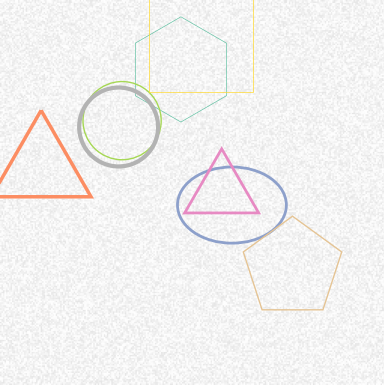[{"shape": "hexagon", "thickness": 0.5, "radius": 0.68, "center": [0.47, 0.82]}, {"shape": "triangle", "thickness": 2.5, "radius": 0.75, "center": [0.107, 0.564]}, {"shape": "oval", "thickness": 2, "radius": 0.71, "center": [0.602, 0.467]}, {"shape": "triangle", "thickness": 2, "radius": 0.55, "center": [0.576, 0.502]}, {"shape": "circle", "thickness": 1, "radius": 0.51, "center": [0.317, 0.687]}, {"shape": "square", "thickness": 0.5, "radius": 0.67, "center": [0.521, 0.897]}, {"shape": "pentagon", "thickness": 1, "radius": 0.67, "center": [0.76, 0.304]}, {"shape": "circle", "thickness": 3, "radius": 0.51, "center": [0.308, 0.67]}]